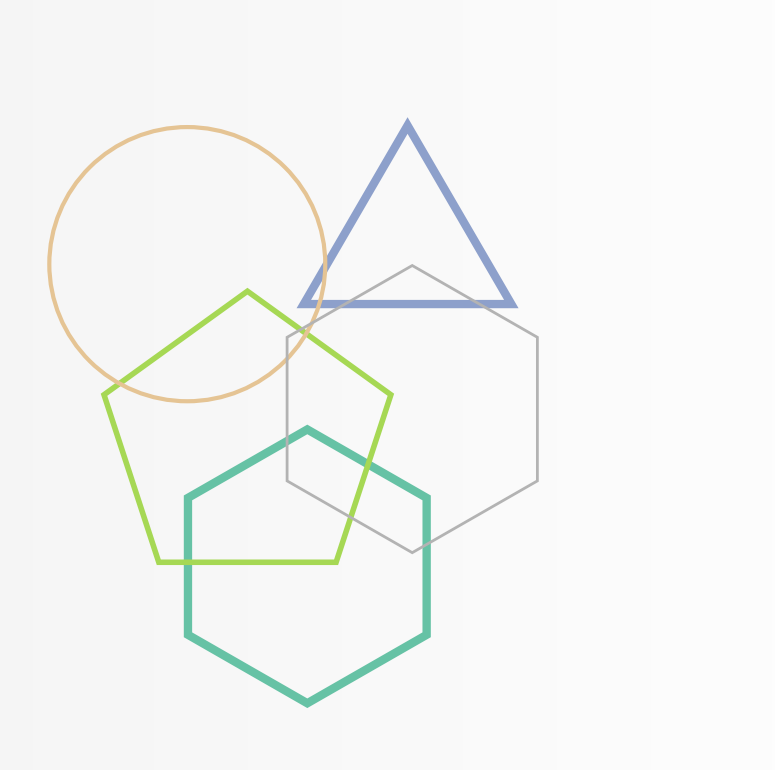[{"shape": "hexagon", "thickness": 3, "radius": 0.89, "center": [0.397, 0.264]}, {"shape": "triangle", "thickness": 3, "radius": 0.77, "center": [0.526, 0.682]}, {"shape": "pentagon", "thickness": 2, "radius": 0.97, "center": [0.319, 0.427]}, {"shape": "circle", "thickness": 1.5, "radius": 0.89, "center": [0.242, 0.657]}, {"shape": "hexagon", "thickness": 1, "radius": 0.93, "center": [0.532, 0.469]}]